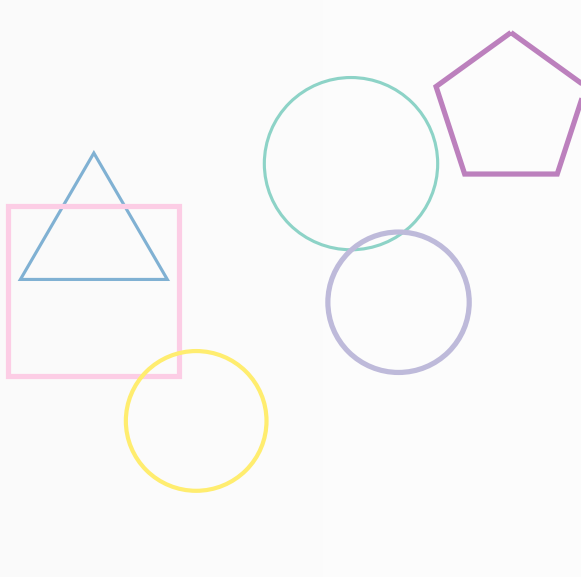[{"shape": "circle", "thickness": 1.5, "radius": 0.75, "center": [0.604, 0.716]}, {"shape": "circle", "thickness": 2.5, "radius": 0.61, "center": [0.686, 0.476]}, {"shape": "triangle", "thickness": 1.5, "radius": 0.73, "center": [0.161, 0.588]}, {"shape": "square", "thickness": 2.5, "radius": 0.74, "center": [0.161, 0.495]}, {"shape": "pentagon", "thickness": 2.5, "radius": 0.68, "center": [0.879, 0.807]}, {"shape": "circle", "thickness": 2, "radius": 0.6, "center": [0.338, 0.27]}]